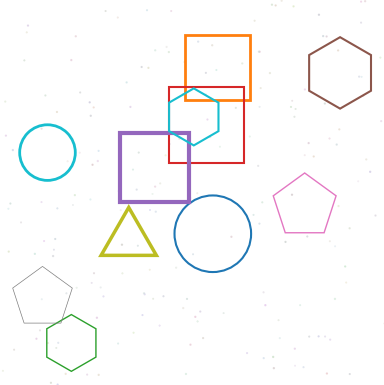[{"shape": "circle", "thickness": 1.5, "radius": 0.5, "center": [0.553, 0.393]}, {"shape": "square", "thickness": 2, "radius": 0.42, "center": [0.565, 0.825]}, {"shape": "hexagon", "thickness": 1, "radius": 0.37, "center": [0.185, 0.109]}, {"shape": "square", "thickness": 1.5, "radius": 0.49, "center": [0.536, 0.676]}, {"shape": "square", "thickness": 3, "radius": 0.45, "center": [0.401, 0.565]}, {"shape": "hexagon", "thickness": 1.5, "radius": 0.46, "center": [0.883, 0.811]}, {"shape": "pentagon", "thickness": 1, "radius": 0.43, "center": [0.791, 0.465]}, {"shape": "pentagon", "thickness": 0.5, "radius": 0.41, "center": [0.11, 0.227]}, {"shape": "triangle", "thickness": 2.5, "radius": 0.41, "center": [0.334, 0.378]}, {"shape": "circle", "thickness": 2, "radius": 0.36, "center": [0.123, 0.604]}, {"shape": "hexagon", "thickness": 1.5, "radius": 0.37, "center": [0.503, 0.696]}]